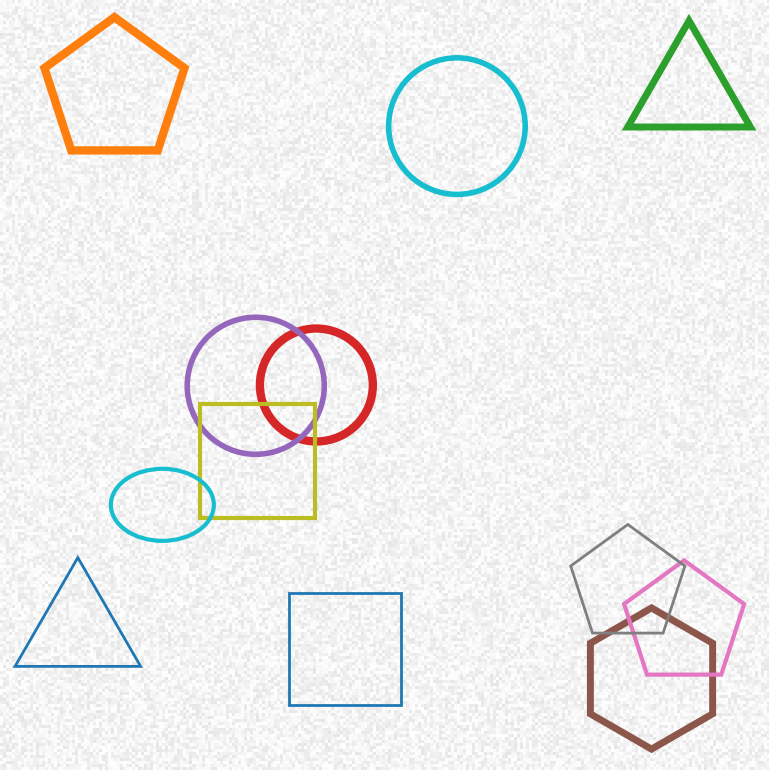[{"shape": "triangle", "thickness": 1, "radius": 0.47, "center": [0.101, 0.182]}, {"shape": "square", "thickness": 1, "radius": 0.36, "center": [0.448, 0.157]}, {"shape": "pentagon", "thickness": 3, "radius": 0.48, "center": [0.149, 0.882]}, {"shape": "triangle", "thickness": 2.5, "radius": 0.46, "center": [0.895, 0.881]}, {"shape": "circle", "thickness": 3, "radius": 0.37, "center": [0.411, 0.5]}, {"shape": "circle", "thickness": 2, "radius": 0.45, "center": [0.332, 0.499]}, {"shape": "hexagon", "thickness": 2.5, "radius": 0.46, "center": [0.846, 0.119]}, {"shape": "pentagon", "thickness": 1.5, "radius": 0.41, "center": [0.888, 0.19]}, {"shape": "pentagon", "thickness": 1, "radius": 0.39, "center": [0.815, 0.241]}, {"shape": "square", "thickness": 1.5, "radius": 0.37, "center": [0.334, 0.401]}, {"shape": "circle", "thickness": 2, "radius": 0.44, "center": [0.593, 0.836]}, {"shape": "oval", "thickness": 1.5, "radius": 0.33, "center": [0.211, 0.344]}]